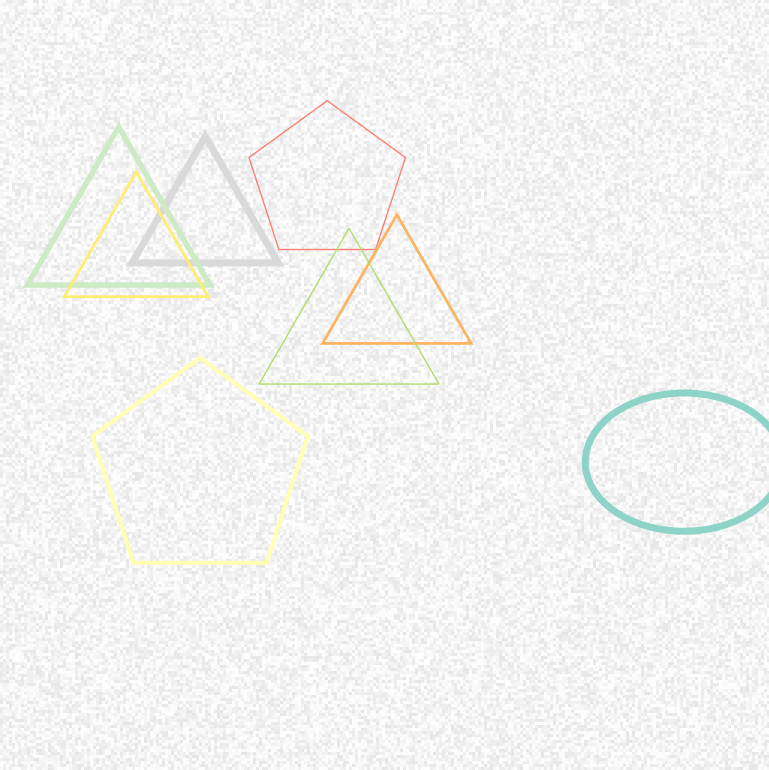[{"shape": "oval", "thickness": 2.5, "radius": 0.64, "center": [0.888, 0.4]}, {"shape": "pentagon", "thickness": 1.5, "radius": 0.74, "center": [0.26, 0.388]}, {"shape": "pentagon", "thickness": 0.5, "radius": 0.53, "center": [0.425, 0.762]}, {"shape": "triangle", "thickness": 1, "radius": 0.56, "center": [0.515, 0.61]}, {"shape": "triangle", "thickness": 0.5, "radius": 0.67, "center": [0.453, 0.569]}, {"shape": "triangle", "thickness": 2.5, "radius": 0.55, "center": [0.267, 0.713]}, {"shape": "triangle", "thickness": 2, "radius": 0.68, "center": [0.154, 0.698]}, {"shape": "triangle", "thickness": 1, "radius": 0.54, "center": [0.177, 0.669]}]